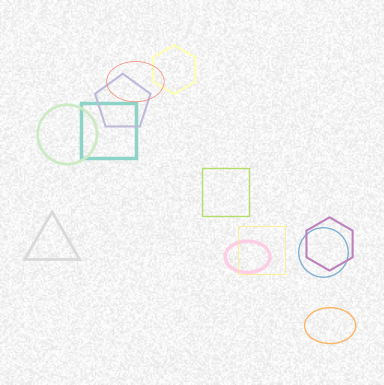[{"shape": "square", "thickness": 2.5, "radius": 0.36, "center": [0.282, 0.662]}, {"shape": "hexagon", "thickness": 1.5, "radius": 0.32, "center": [0.452, 0.819]}, {"shape": "pentagon", "thickness": 1.5, "radius": 0.38, "center": [0.319, 0.733]}, {"shape": "oval", "thickness": 0.5, "radius": 0.37, "center": [0.352, 0.788]}, {"shape": "circle", "thickness": 1, "radius": 0.32, "center": [0.84, 0.344]}, {"shape": "oval", "thickness": 1, "radius": 0.33, "center": [0.858, 0.154]}, {"shape": "square", "thickness": 1, "radius": 0.31, "center": [0.586, 0.501]}, {"shape": "oval", "thickness": 2.5, "radius": 0.29, "center": [0.643, 0.333]}, {"shape": "triangle", "thickness": 2, "radius": 0.41, "center": [0.135, 0.367]}, {"shape": "hexagon", "thickness": 1.5, "radius": 0.35, "center": [0.856, 0.366]}, {"shape": "circle", "thickness": 2, "radius": 0.39, "center": [0.175, 0.651]}, {"shape": "square", "thickness": 0.5, "radius": 0.31, "center": [0.679, 0.351]}]